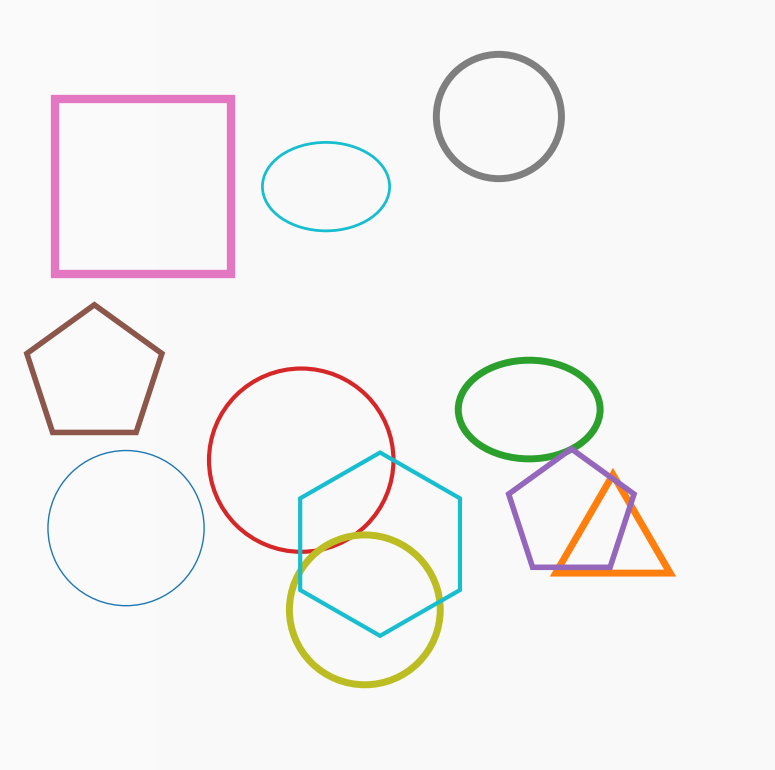[{"shape": "circle", "thickness": 0.5, "radius": 0.5, "center": [0.163, 0.314]}, {"shape": "triangle", "thickness": 2.5, "radius": 0.43, "center": [0.791, 0.298]}, {"shape": "oval", "thickness": 2.5, "radius": 0.46, "center": [0.683, 0.468]}, {"shape": "circle", "thickness": 1.5, "radius": 0.6, "center": [0.389, 0.402]}, {"shape": "pentagon", "thickness": 2, "radius": 0.43, "center": [0.737, 0.332]}, {"shape": "pentagon", "thickness": 2, "radius": 0.46, "center": [0.122, 0.513]}, {"shape": "square", "thickness": 3, "radius": 0.57, "center": [0.185, 0.758]}, {"shape": "circle", "thickness": 2.5, "radius": 0.4, "center": [0.644, 0.849]}, {"shape": "circle", "thickness": 2.5, "radius": 0.49, "center": [0.471, 0.208]}, {"shape": "hexagon", "thickness": 1.5, "radius": 0.6, "center": [0.49, 0.293]}, {"shape": "oval", "thickness": 1, "radius": 0.41, "center": [0.421, 0.758]}]